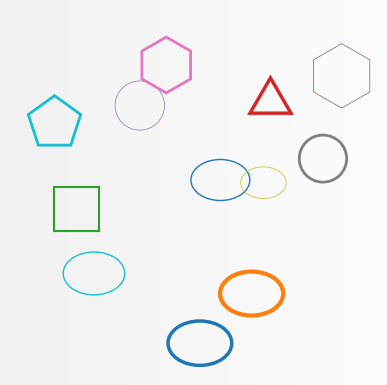[{"shape": "oval", "thickness": 1, "radius": 0.38, "center": [0.569, 0.532]}, {"shape": "oval", "thickness": 2.5, "radius": 0.41, "center": [0.516, 0.109]}, {"shape": "oval", "thickness": 3, "radius": 0.41, "center": [0.649, 0.238]}, {"shape": "square", "thickness": 1.5, "radius": 0.29, "center": [0.197, 0.457]}, {"shape": "triangle", "thickness": 2.5, "radius": 0.31, "center": [0.698, 0.737]}, {"shape": "circle", "thickness": 0.5, "radius": 0.32, "center": [0.361, 0.726]}, {"shape": "hexagon", "thickness": 0.5, "radius": 0.42, "center": [0.882, 0.803]}, {"shape": "hexagon", "thickness": 2, "radius": 0.36, "center": [0.429, 0.831]}, {"shape": "circle", "thickness": 2, "radius": 0.31, "center": [0.833, 0.588]}, {"shape": "oval", "thickness": 0.5, "radius": 0.29, "center": [0.68, 0.525]}, {"shape": "pentagon", "thickness": 2, "radius": 0.36, "center": [0.141, 0.68]}, {"shape": "oval", "thickness": 1, "radius": 0.4, "center": [0.243, 0.29]}]